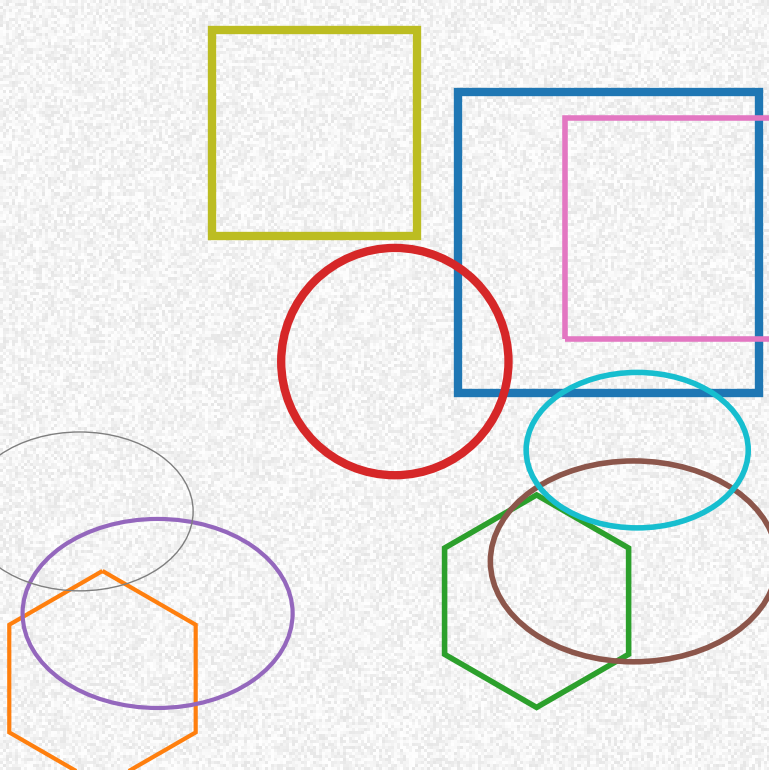[{"shape": "square", "thickness": 3, "radius": 0.98, "center": [0.791, 0.685]}, {"shape": "hexagon", "thickness": 1.5, "radius": 0.7, "center": [0.133, 0.119]}, {"shape": "hexagon", "thickness": 2, "radius": 0.69, "center": [0.697, 0.219]}, {"shape": "circle", "thickness": 3, "radius": 0.74, "center": [0.513, 0.53]}, {"shape": "oval", "thickness": 1.5, "radius": 0.88, "center": [0.205, 0.203]}, {"shape": "oval", "thickness": 2, "radius": 0.93, "center": [0.823, 0.271]}, {"shape": "square", "thickness": 2, "radius": 0.72, "center": [0.877, 0.703]}, {"shape": "oval", "thickness": 0.5, "radius": 0.74, "center": [0.103, 0.336]}, {"shape": "square", "thickness": 3, "radius": 0.67, "center": [0.409, 0.827]}, {"shape": "oval", "thickness": 2, "radius": 0.72, "center": [0.828, 0.415]}]